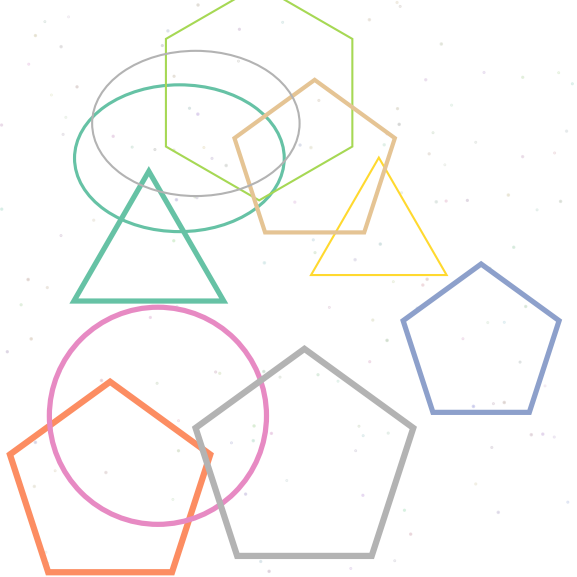[{"shape": "triangle", "thickness": 2.5, "radius": 0.75, "center": [0.258, 0.553]}, {"shape": "oval", "thickness": 1.5, "radius": 0.91, "center": [0.311, 0.725]}, {"shape": "pentagon", "thickness": 3, "radius": 0.91, "center": [0.191, 0.156]}, {"shape": "pentagon", "thickness": 2.5, "radius": 0.71, "center": [0.833, 0.4]}, {"shape": "circle", "thickness": 2.5, "radius": 0.94, "center": [0.273, 0.279]}, {"shape": "hexagon", "thickness": 1, "radius": 0.93, "center": [0.449, 0.839]}, {"shape": "triangle", "thickness": 1, "radius": 0.68, "center": [0.656, 0.591]}, {"shape": "pentagon", "thickness": 2, "radius": 0.73, "center": [0.545, 0.715]}, {"shape": "pentagon", "thickness": 3, "radius": 0.99, "center": [0.527, 0.197]}, {"shape": "oval", "thickness": 1, "radius": 0.9, "center": [0.339, 0.785]}]